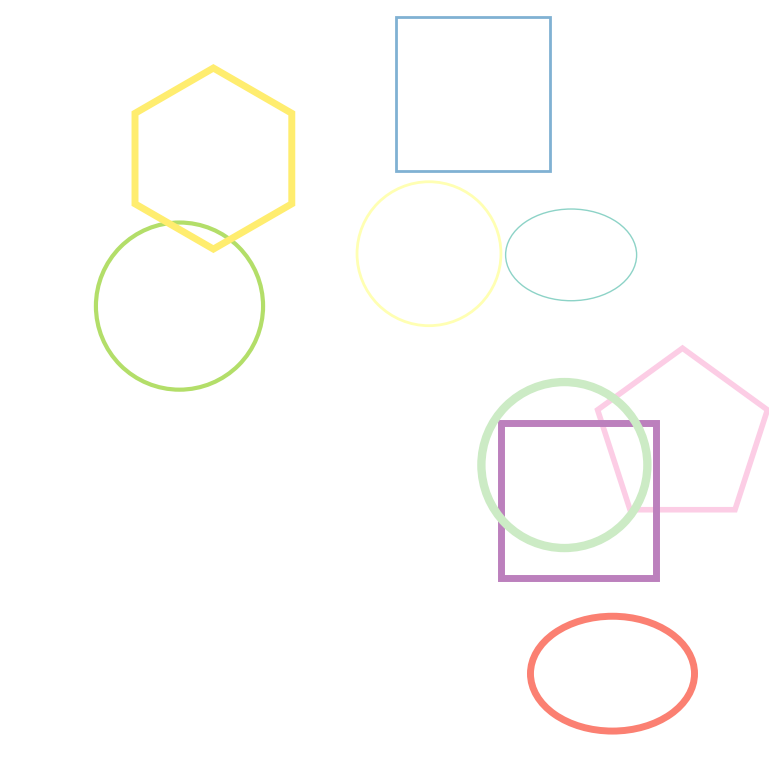[{"shape": "oval", "thickness": 0.5, "radius": 0.43, "center": [0.742, 0.669]}, {"shape": "circle", "thickness": 1, "radius": 0.47, "center": [0.557, 0.67]}, {"shape": "oval", "thickness": 2.5, "radius": 0.53, "center": [0.795, 0.125]}, {"shape": "square", "thickness": 1, "radius": 0.5, "center": [0.614, 0.878]}, {"shape": "circle", "thickness": 1.5, "radius": 0.54, "center": [0.233, 0.602]}, {"shape": "pentagon", "thickness": 2, "radius": 0.58, "center": [0.886, 0.432]}, {"shape": "square", "thickness": 2.5, "radius": 0.5, "center": [0.751, 0.35]}, {"shape": "circle", "thickness": 3, "radius": 0.54, "center": [0.733, 0.396]}, {"shape": "hexagon", "thickness": 2.5, "radius": 0.59, "center": [0.277, 0.794]}]